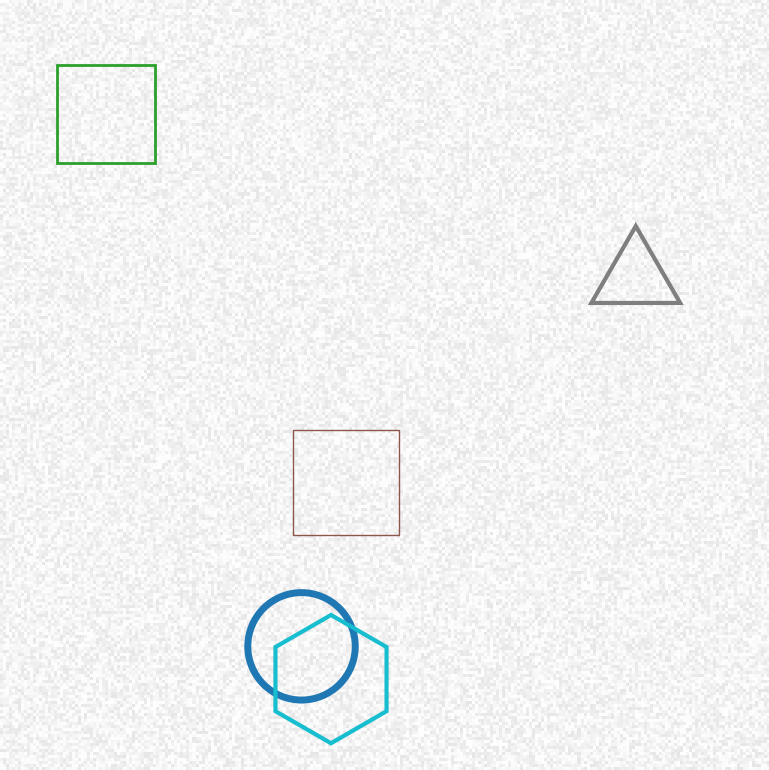[{"shape": "circle", "thickness": 2.5, "radius": 0.35, "center": [0.392, 0.161]}, {"shape": "square", "thickness": 1, "radius": 0.32, "center": [0.138, 0.852]}, {"shape": "square", "thickness": 0.5, "radius": 0.34, "center": [0.449, 0.373]}, {"shape": "triangle", "thickness": 1.5, "radius": 0.33, "center": [0.826, 0.64]}, {"shape": "hexagon", "thickness": 1.5, "radius": 0.42, "center": [0.43, 0.118]}]